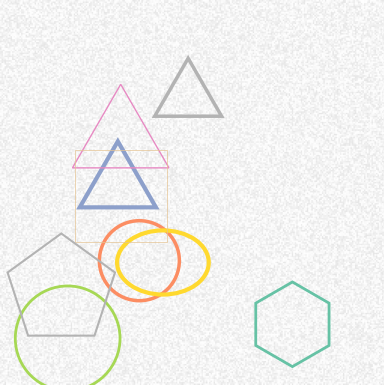[{"shape": "hexagon", "thickness": 2, "radius": 0.55, "center": [0.76, 0.158]}, {"shape": "circle", "thickness": 2.5, "radius": 0.52, "center": [0.362, 0.323]}, {"shape": "triangle", "thickness": 3, "radius": 0.57, "center": [0.306, 0.519]}, {"shape": "triangle", "thickness": 1, "radius": 0.72, "center": [0.314, 0.636]}, {"shape": "circle", "thickness": 2, "radius": 0.68, "center": [0.176, 0.121]}, {"shape": "oval", "thickness": 3, "radius": 0.6, "center": [0.423, 0.318]}, {"shape": "square", "thickness": 0.5, "radius": 0.6, "center": [0.315, 0.49]}, {"shape": "triangle", "thickness": 2.5, "radius": 0.5, "center": [0.489, 0.748]}, {"shape": "pentagon", "thickness": 1.5, "radius": 0.73, "center": [0.159, 0.247]}]